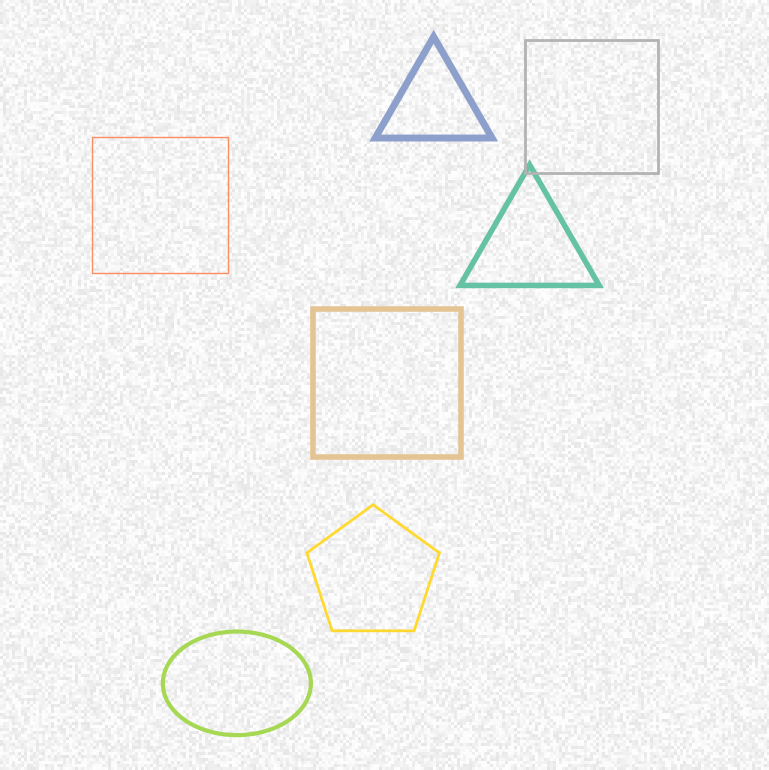[{"shape": "triangle", "thickness": 2, "radius": 0.52, "center": [0.688, 0.682]}, {"shape": "square", "thickness": 0.5, "radius": 0.44, "center": [0.208, 0.734]}, {"shape": "triangle", "thickness": 2.5, "radius": 0.44, "center": [0.563, 0.865]}, {"shape": "oval", "thickness": 1.5, "radius": 0.48, "center": [0.308, 0.113]}, {"shape": "pentagon", "thickness": 1, "radius": 0.45, "center": [0.485, 0.254]}, {"shape": "square", "thickness": 2, "radius": 0.48, "center": [0.502, 0.502]}, {"shape": "square", "thickness": 1, "radius": 0.43, "center": [0.768, 0.861]}]